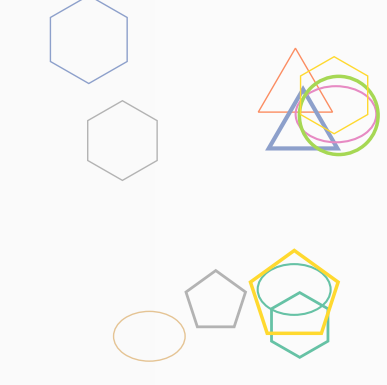[{"shape": "hexagon", "thickness": 2, "radius": 0.42, "center": [0.774, 0.156]}, {"shape": "oval", "thickness": 1.5, "radius": 0.47, "center": [0.759, 0.248]}, {"shape": "triangle", "thickness": 1, "radius": 0.55, "center": [0.762, 0.764]}, {"shape": "triangle", "thickness": 3, "radius": 0.51, "center": [0.782, 0.666]}, {"shape": "hexagon", "thickness": 1, "radius": 0.57, "center": [0.229, 0.897]}, {"shape": "oval", "thickness": 1.5, "radius": 0.52, "center": [0.867, 0.703]}, {"shape": "circle", "thickness": 2.5, "radius": 0.51, "center": [0.874, 0.7]}, {"shape": "hexagon", "thickness": 1, "radius": 0.5, "center": [0.862, 0.753]}, {"shape": "pentagon", "thickness": 2.5, "radius": 0.59, "center": [0.759, 0.23]}, {"shape": "oval", "thickness": 1, "radius": 0.46, "center": [0.385, 0.127]}, {"shape": "pentagon", "thickness": 2, "radius": 0.4, "center": [0.557, 0.216]}, {"shape": "hexagon", "thickness": 1, "radius": 0.52, "center": [0.316, 0.635]}]